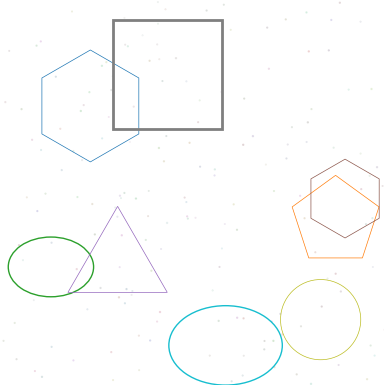[{"shape": "hexagon", "thickness": 0.5, "radius": 0.73, "center": [0.235, 0.725]}, {"shape": "pentagon", "thickness": 0.5, "radius": 0.59, "center": [0.872, 0.426]}, {"shape": "oval", "thickness": 1, "radius": 0.55, "center": [0.132, 0.307]}, {"shape": "triangle", "thickness": 0.5, "radius": 0.74, "center": [0.305, 0.315]}, {"shape": "hexagon", "thickness": 0.5, "radius": 0.51, "center": [0.896, 0.484]}, {"shape": "square", "thickness": 2, "radius": 0.71, "center": [0.434, 0.808]}, {"shape": "circle", "thickness": 0.5, "radius": 0.52, "center": [0.833, 0.17]}, {"shape": "oval", "thickness": 1, "radius": 0.74, "center": [0.586, 0.103]}]